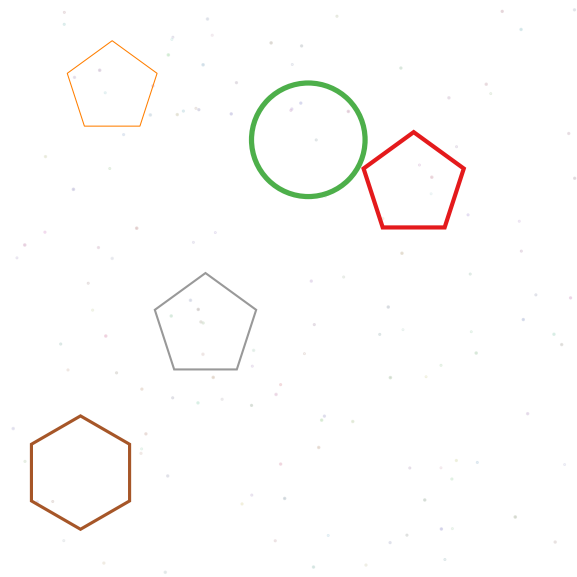[{"shape": "pentagon", "thickness": 2, "radius": 0.46, "center": [0.716, 0.679]}, {"shape": "circle", "thickness": 2.5, "radius": 0.49, "center": [0.534, 0.757]}, {"shape": "pentagon", "thickness": 0.5, "radius": 0.41, "center": [0.194, 0.847]}, {"shape": "hexagon", "thickness": 1.5, "radius": 0.49, "center": [0.139, 0.181]}, {"shape": "pentagon", "thickness": 1, "radius": 0.46, "center": [0.356, 0.434]}]